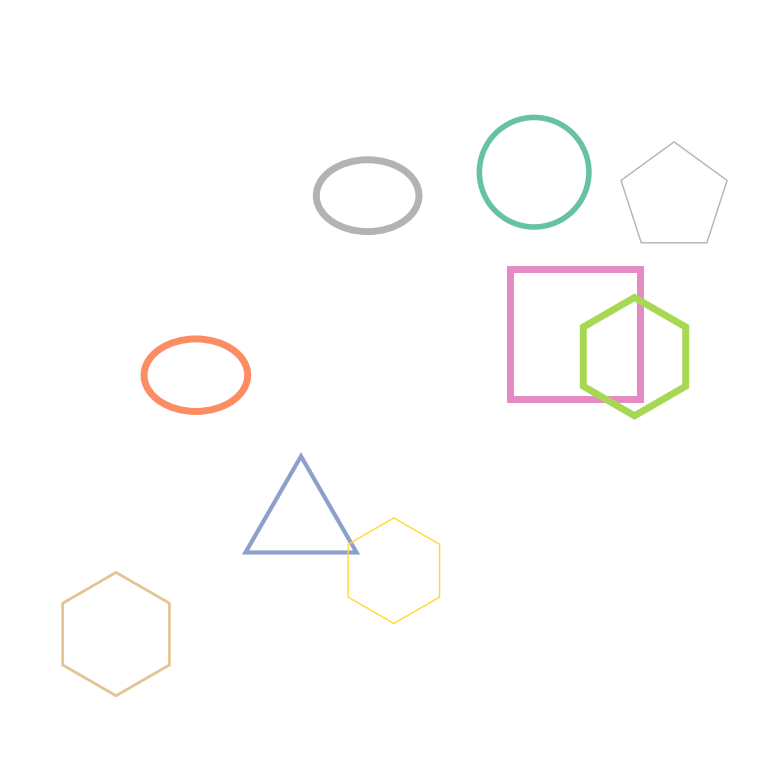[{"shape": "circle", "thickness": 2, "radius": 0.36, "center": [0.694, 0.776]}, {"shape": "oval", "thickness": 2.5, "radius": 0.34, "center": [0.254, 0.513]}, {"shape": "triangle", "thickness": 1.5, "radius": 0.42, "center": [0.391, 0.324]}, {"shape": "square", "thickness": 2.5, "radius": 0.42, "center": [0.746, 0.566]}, {"shape": "hexagon", "thickness": 2.5, "radius": 0.38, "center": [0.824, 0.537]}, {"shape": "hexagon", "thickness": 0.5, "radius": 0.34, "center": [0.511, 0.259]}, {"shape": "hexagon", "thickness": 1, "radius": 0.4, "center": [0.151, 0.177]}, {"shape": "oval", "thickness": 2.5, "radius": 0.33, "center": [0.477, 0.746]}, {"shape": "pentagon", "thickness": 0.5, "radius": 0.36, "center": [0.875, 0.743]}]